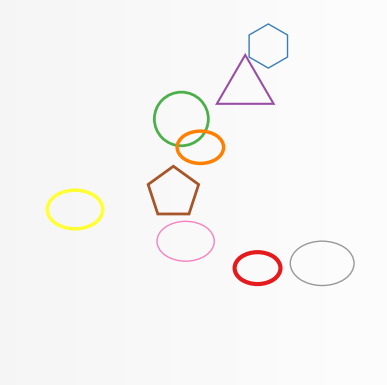[{"shape": "oval", "thickness": 3, "radius": 0.3, "center": [0.665, 0.304]}, {"shape": "hexagon", "thickness": 1, "radius": 0.29, "center": [0.692, 0.88]}, {"shape": "circle", "thickness": 2, "radius": 0.35, "center": [0.468, 0.691]}, {"shape": "triangle", "thickness": 1.5, "radius": 0.42, "center": [0.633, 0.773]}, {"shape": "oval", "thickness": 2.5, "radius": 0.3, "center": [0.517, 0.617]}, {"shape": "oval", "thickness": 2.5, "radius": 0.36, "center": [0.194, 0.456]}, {"shape": "pentagon", "thickness": 2, "radius": 0.34, "center": [0.447, 0.5]}, {"shape": "oval", "thickness": 1, "radius": 0.37, "center": [0.479, 0.373]}, {"shape": "oval", "thickness": 1, "radius": 0.41, "center": [0.831, 0.316]}]